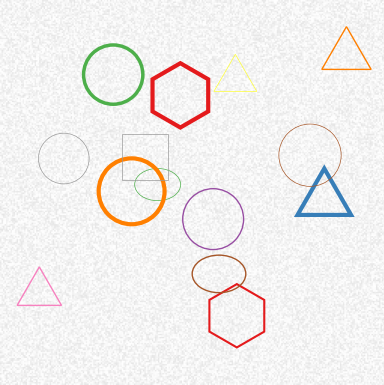[{"shape": "hexagon", "thickness": 1.5, "radius": 0.41, "center": [0.615, 0.18]}, {"shape": "hexagon", "thickness": 3, "radius": 0.42, "center": [0.468, 0.752]}, {"shape": "triangle", "thickness": 3, "radius": 0.4, "center": [0.842, 0.482]}, {"shape": "oval", "thickness": 0.5, "radius": 0.3, "center": [0.409, 0.521]}, {"shape": "circle", "thickness": 2.5, "radius": 0.38, "center": [0.294, 0.806]}, {"shape": "circle", "thickness": 1, "radius": 0.4, "center": [0.554, 0.431]}, {"shape": "triangle", "thickness": 1, "radius": 0.37, "center": [0.9, 0.857]}, {"shape": "circle", "thickness": 3, "radius": 0.43, "center": [0.342, 0.503]}, {"shape": "triangle", "thickness": 0.5, "radius": 0.32, "center": [0.611, 0.795]}, {"shape": "circle", "thickness": 0.5, "radius": 0.4, "center": [0.805, 0.597]}, {"shape": "oval", "thickness": 1, "radius": 0.35, "center": [0.569, 0.289]}, {"shape": "triangle", "thickness": 1, "radius": 0.33, "center": [0.102, 0.24]}, {"shape": "square", "thickness": 0.5, "radius": 0.3, "center": [0.376, 0.592]}, {"shape": "circle", "thickness": 0.5, "radius": 0.33, "center": [0.166, 0.588]}]